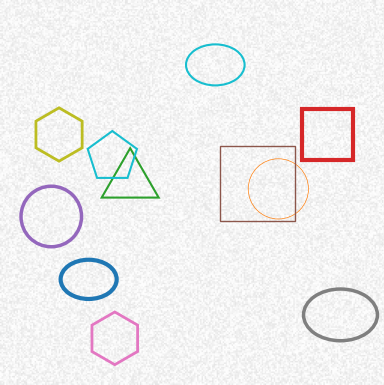[{"shape": "oval", "thickness": 3, "radius": 0.36, "center": [0.23, 0.274]}, {"shape": "circle", "thickness": 0.5, "radius": 0.39, "center": [0.723, 0.509]}, {"shape": "triangle", "thickness": 1.5, "radius": 0.43, "center": [0.338, 0.53]}, {"shape": "square", "thickness": 3, "radius": 0.33, "center": [0.851, 0.651]}, {"shape": "circle", "thickness": 2.5, "radius": 0.39, "center": [0.133, 0.438]}, {"shape": "square", "thickness": 1, "radius": 0.49, "center": [0.668, 0.523]}, {"shape": "hexagon", "thickness": 2, "radius": 0.34, "center": [0.298, 0.121]}, {"shape": "oval", "thickness": 2.5, "radius": 0.48, "center": [0.884, 0.182]}, {"shape": "hexagon", "thickness": 2, "radius": 0.35, "center": [0.153, 0.651]}, {"shape": "pentagon", "thickness": 1.5, "radius": 0.34, "center": [0.292, 0.592]}, {"shape": "oval", "thickness": 1.5, "radius": 0.38, "center": [0.559, 0.831]}]